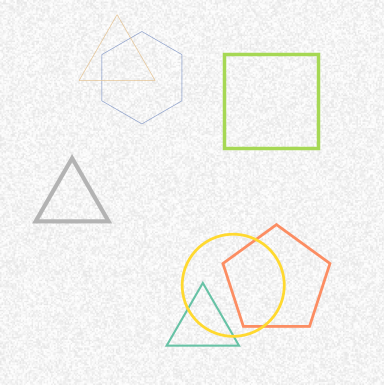[{"shape": "triangle", "thickness": 1.5, "radius": 0.54, "center": [0.527, 0.156]}, {"shape": "pentagon", "thickness": 2, "radius": 0.73, "center": [0.718, 0.27]}, {"shape": "hexagon", "thickness": 0.5, "radius": 0.6, "center": [0.369, 0.798]}, {"shape": "square", "thickness": 2.5, "radius": 0.61, "center": [0.704, 0.737]}, {"shape": "circle", "thickness": 2, "radius": 0.66, "center": [0.606, 0.259]}, {"shape": "triangle", "thickness": 0.5, "radius": 0.57, "center": [0.304, 0.848]}, {"shape": "triangle", "thickness": 3, "radius": 0.55, "center": [0.187, 0.48]}]